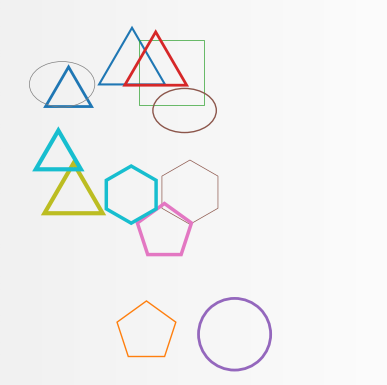[{"shape": "triangle", "thickness": 2, "radius": 0.34, "center": [0.177, 0.758]}, {"shape": "triangle", "thickness": 1.5, "radius": 0.49, "center": [0.341, 0.83]}, {"shape": "pentagon", "thickness": 1, "radius": 0.4, "center": [0.378, 0.139]}, {"shape": "square", "thickness": 0.5, "radius": 0.42, "center": [0.443, 0.812]}, {"shape": "triangle", "thickness": 2, "radius": 0.46, "center": [0.402, 0.825]}, {"shape": "circle", "thickness": 2, "radius": 0.47, "center": [0.605, 0.132]}, {"shape": "hexagon", "thickness": 0.5, "radius": 0.42, "center": [0.49, 0.501]}, {"shape": "oval", "thickness": 1, "radius": 0.41, "center": [0.476, 0.713]}, {"shape": "pentagon", "thickness": 2.5, "radius": 0.37, "center": [0.424, 0.398]}, {"shape": "oval", "thickness": 0.5, "radius": 0.42, "center": [0.16, 0.781]}, {"shape": "triangle", "thickness": 3, "radius": 0.43, "center": [0.19, 0.489]}, {"shape": "triangle", "thickness": 3, "radius": 0.34, "center": [0.151, 0.594]}, {"shape": "hexagon", "thickness": 2.5, "radius": 0.37, "center": [0.339, 0.495]}]